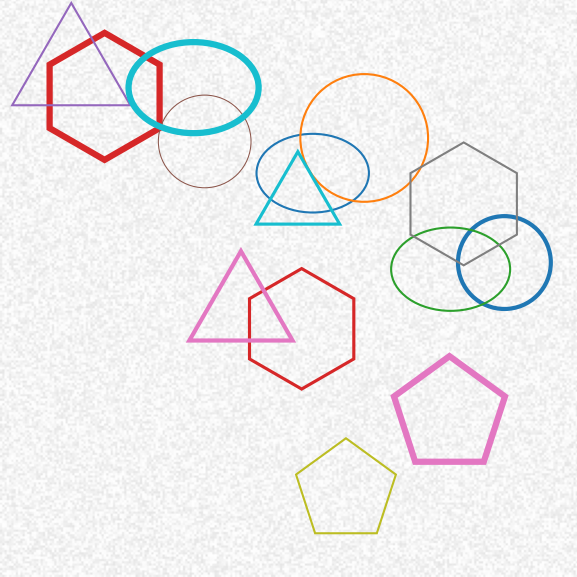[{"shape": "oval", "thickness": 1, "radius": 0.49, "center": [0.542, 0.699]}, {"shape": "circle", "thickness": 2, "radius": 0.4, "center": [0.873, 0.544]}, {"shape": "circle", "thickness": 1, "radius": 0.55, "center": [0.631, 0.76]}, {"shape": "oval", "thickness": 1, "radius": 0.52, "center": [0.78, 0.533]}, {"shape": "hexagon", "thickness": 3, "radius": 0.55, "center": [0.181, 0.832]}, {"shape": "hexagon", "thickness": 1.5, "radius": 0.52, "center": [0.522, 0.43]}, {"shape": "triangle", "thickness": 1, "radius": 0.59, "center": [0.123, 0.876]}, {"shape": "circle", "thickness": 0.5, "radius": 0.4, "center": [0.354, 0.754]}, {"shape": "triangle", "thickness": 2, "radius": 0.52, "center": [0.417, 0.461]}, {"shape": "pentagon", "thickness": 3, "radius": 0.51, "center": [0.778, 0.281]}, {"shape": "hexagon", "thickness": 1, "radius": 0.53, "center": [0.803, 0.646]}, {"shape": "pentagon", "thickness": 1, "radius": 0.45, "center": [0.599, 0.149]}, {"shape": "oval", "thickness": 3, "radius": 0.56, "center": [0.335, 0.847]}, {"shape": "triangle", "thickness": 1.5, "radius": 0.42, "center": [0.516, 0.653]}]